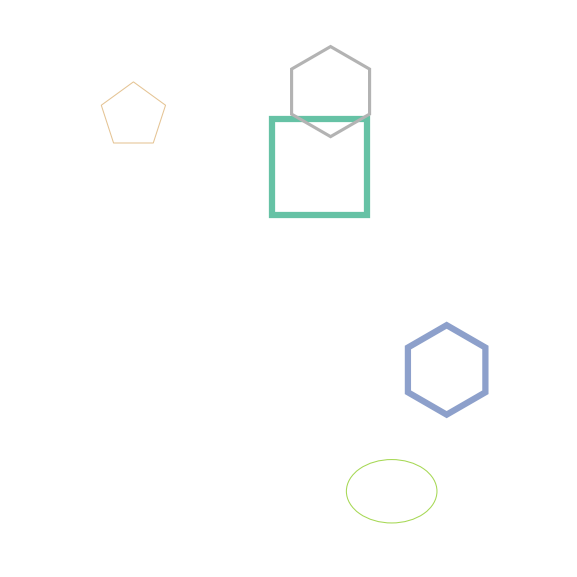[{"shape": "square", "thickness": 3, "radius": 0.41, "center": [0.553, 0.71]}, {"shape": "hexagon", "thickness": 3, "radius": 0.39, "center": [0.773, 0.359]}, {"shape": "oval", "thickness": 0.5, "radius": 0.39, "center": [0.678, 0.148]}, {"shape": "pentagon", "thickness": 0.5, "radius": 0.29, "center": [0.231, 0.799]}, {"shape": "hexagon", "thickness": 1.5, "radius": 0.39, "center": [0.572, 0.841]}]